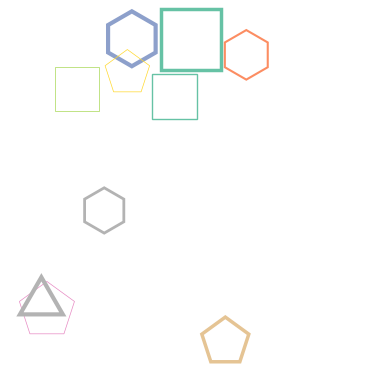[{"shape": "square", "thickness": 2.5, "radius": 0.4, "center": [0.496, 0.898]}, {"shape": "square", "thickness": 1, "radius": 0.29, "center": [0.453, 0.75]}, {"shape": "hexagon", "thickness": 1.5, "radius": 0.32, "center": [0.64, 0.858]}, {"shape": "hexagon", "thickness": 3, "radius": 0.36, "center": [0.342, 0.899]}, {"shape": "pentagon", "thickness": 0.5, "radius": 0.38, "center": [0.122, 0.194]}, {"shape": "square", "thickness": 0.5, "radius": 0.29, "center": [0.199, 0.768]}, {"shape": "pentagon", "thickness": 0.5, "radius": 0.3, "center": [0.331, 0.811]}, {"shape": "pentagon", "thickness": 2.5, "radius": 0.32, "center": [0.585, 0.112]}, {"shape": "triangle", "thickness": 3, "radius": 0.32, "center": [0.107, 0.216]}, {"shape": "hexagon", "thickness": 2, "radius": 0.29, "center": [0.271, 0.453]}]